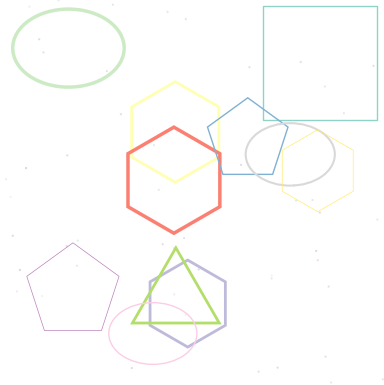[{"shape": "square", "thickness": 1, "radius": 0.74, "center": [0.831, 0.836]}, {"shape": "hexagon", "thickness": 2, "radius": 0.65, "center": [0.455, 0.657]}, {"shape": "hexagon", "thickness": 2, "radius": 0.56, "center": [0.488, 0.211]}, {"shape": "hexagon", "thickness": 2.5, "radius": 0.69, "center": [0.452, 0.532]}, {"shape": "pentagon", "thickness": 1, "radius": 0.55, "center": [0.644, 0.636]}, {"shape": "triangle", "thickness": 2, "radius": 0.65, "center": [0.457, 0.226]}, {"shape": "oval", "thickness": 1, "radius": 0.57, "center": [0.397, 0.134]}, {"shape": "oval", "thickness": 1.5, "radius": 0.58, "center": [0.754, 0.599]}, {"shape": "pentagon", "thickness": 0.5, "radius": 0.63, "center": [0.189, 0.243]}, {"shape": "oval", "thickness": 2.5, "radius": 0.72, "center": [0.178, 0.875]}, {"shape": "hexagon", "thickness": 0.5, "radius": 0.53, "center": [0.825, 0.557]}]